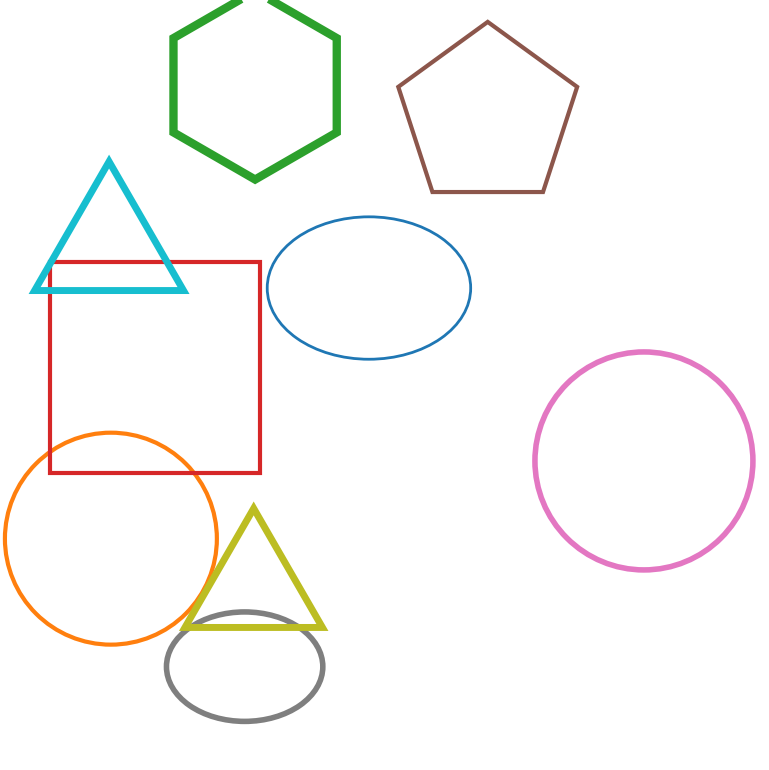[{"shape": "oval", "thickness": 1, "radius": 0.66, "center": [0.479, 0.626]}, {"shape": "circle", "thickness": 1.5, "radius": 0.69, "center": [0.144, 0.3]}, {"shape": "hexagon", "thickness": 3, "radius": 0.61, "center": [0.331, 0.889]}, {"shape": "square", "thickness": 1.5, "radius": 0.68, "center": [0.201, 0.523]}, {"shape": "pentagon", "thickness": 1.5, "radius": 0.61, "center": [0.633, 0.849]}, {"shape": "circle", "thickness": 2, "radius": 0.71, "center": [0.836, 0.401]}, {"shape": "oval", "thickness": 2, "radius": 0.51, "center": [0.318, 0.134]}, {"shape": "triangle", "thickness": 2.5, "radius": 0.52, "center": [0.329, 0.237]}, {"shape": "triangle", "thickness": 2.5, "radius": 0.56, "center": [0.142, 0.678]}]